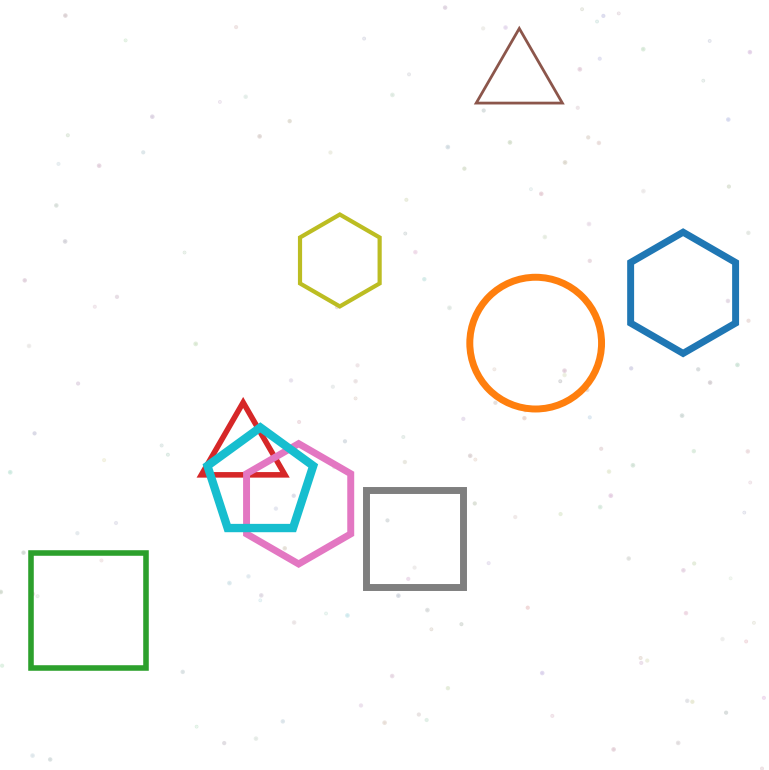[{"shape": "hexagon", "thickness": 2.5, "radius": 0.39, "center": [0.887, 0.62]}, {"shape": "circle", "thickness": 2.5, "radius": 0.43, "center": [0.696, 0.554]}, {"shape": "square", "thickness": 2, "radius": 0.37, "center": [0.115, 0.207]}, {"shape": "triangle", "thickness": 2, "radius": 0.31, "center": [0.316, 0.415]}, {"shape": "triangle", "thickness": 1, "radius": 0.32, "center": [0.674, 0.898]}, {"shape": "hexagon", "thickness": 2.5, "radius": 0.39, "center": [0.388, 0.346]}, {"shape": "square", "thickness": 2.5, "radius": 0.31, "center": [0.538, 0.301]}, {"shape": "hexagon", "thickness": 1.5, "radius": 0.3, "center": [0.441, 0.662]}, {"shape": "pentagon", "thickness": 3, "radius": 0.36, "center": [0.338, 0.373]}]